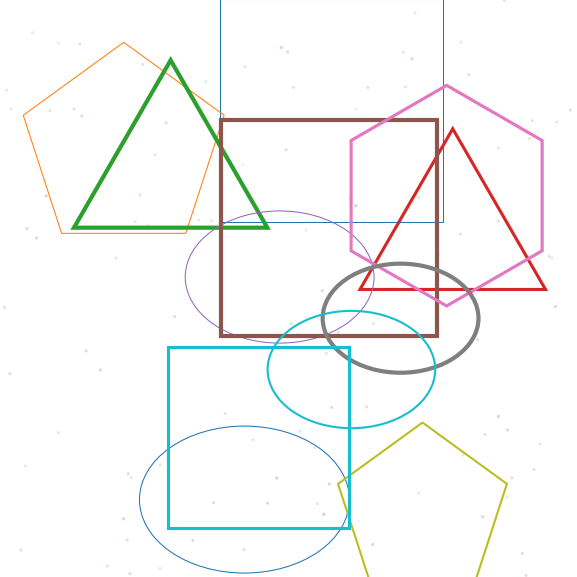[{"shape": "oval", "thickness": 0.5, "radius": 0.91, "center": [0.423, 0.134]}, {"shape": "square", "thickness": 0.5, "radius": 0.96, "center": [0.574, 0.808]}, {"shape": "pentagon", "thickness": 0.5, "radius": 0.91, "center": [0.214, 0.743]}, {"shape": "triangle", "thickness": 2, "radius": 0.97, "center": [0.295, 0.702]}, {"shape": "triangle", "thickness": 1.5, "radius": 0.93, "center": [0.784, 0.591]}, {"shape": "oval", "thickness": 0.5, "radius": 0.82, "center": [0.484, 0.519]}, {"shape": "square", "thickness": 2, "radius": 0.93, "center": [0.569, 0.604]}, {"shape": "hexagon", "thickness": 1.5, "radius": 0.95, "center": [0.773, 0.66]}, {"shape": "oval", "thickness": 2, "radius": 0.67, "center": [0.694, 0.448]}, {"shape": "pentagon", "thickness": 1, "radius": 0.77, "center": [0.732, 0.114]}, {"shape": "square", "thickness": 1.5, "radius": 0.79, "center": [0.448, 0.241]}, {"shape": "oval", "thickness": 1, "radius": 0.73, "center": [0.609, 0.359]}]